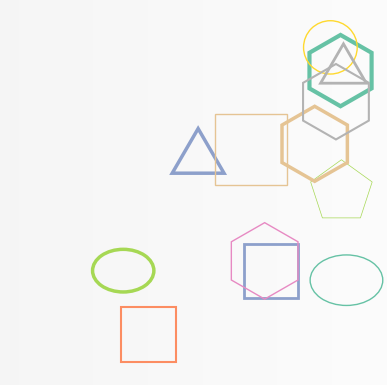[{"shape": "oval", "thickness": 1, "radius": 0.47, "center": [0.894, 0.272]}, {"shape": "hexagon", "thickness": 3, "radius": 0.46, "center": [0.879, 0.817]}, {"shape": "square", "thickness": 1.5, "radius": 0.36, "center": [0.383, 0.132]}, {"shape": "square", "thickness": 2, "radius": 0.35, "center": [0.699, 0.296]}, {"shape": "triangle", "thickness": 2.5, "radius": 0.39, "center": [0.511, 0.589]}, {"shape": "hexagon", "thickness": 1, "radius": 0.5, "center": [0.683, 0.322]}, {"shape": "oval", "thickness": 2.5, "radius": 0.4, "center": [0.318, 0.297]}, {"shape": "pentagon", "thickness": 0.5, "radius": 0.42, "center": [0.881, 0.502]}, {"shape": "circle", "thickness": 1, "radius": 0.35, "center": [0.853, 0.877]}, {"shape": "square", "thickness": 1, "radius": 0.46, "center": [0.647, 0.612]}, {"shape": "hexagon", "thickness": 2.5, "radius": 0.49, "center": [0.812, 0.626]}, {"shape": "hexagon", "thickness": 1.5, "radius": 0.49, "center": [0.867, 0.736]}, {"shape": "triangle", "thickness": 2, "radius": 0.34, "center": [0.886, 0.818]}]